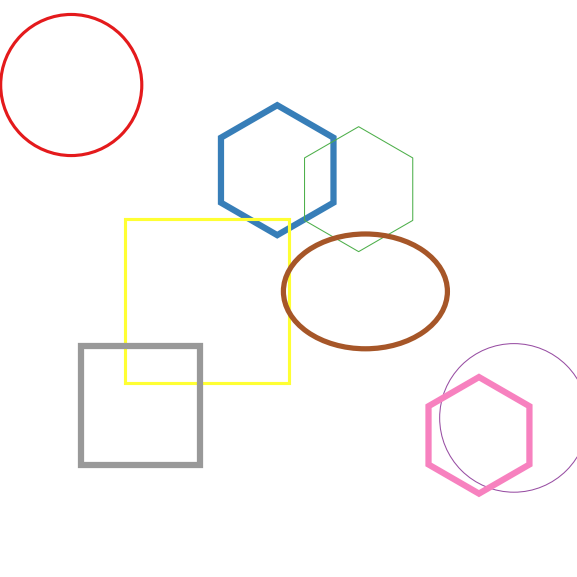[{"shape": "circle", "thickness": 1.5, "radius": 0.61, "center": [0.123, 0.852]}, {"shape": "hexagon", "thickness": 3, "radius": 0.56, "center": [0.48, 0.704]}, {"shape": "hexagon", "thickness": 0.5, "radius": 0.54, "center": [0.621, 0.672]}, {"shape": "circle", "thickness": 0.5, "radius": 0.64, "center": [0.89, 0.275]}, {"shape": "square", "thickness": 1.5, "radius": 0.71, "center": [0.358, 0.478]}, {"shape": "oval", "thickness": 2.5, "radius": 0.71, "center": [0.633, 0.495]}, {"shape": "hexagon", "thickness": 3, "radius": 0.5, "center": [0.829, 0.245]}, {"shape": "square", "thickness": 3, "radius": 0.52, "center": [0.243, 0.297]}]